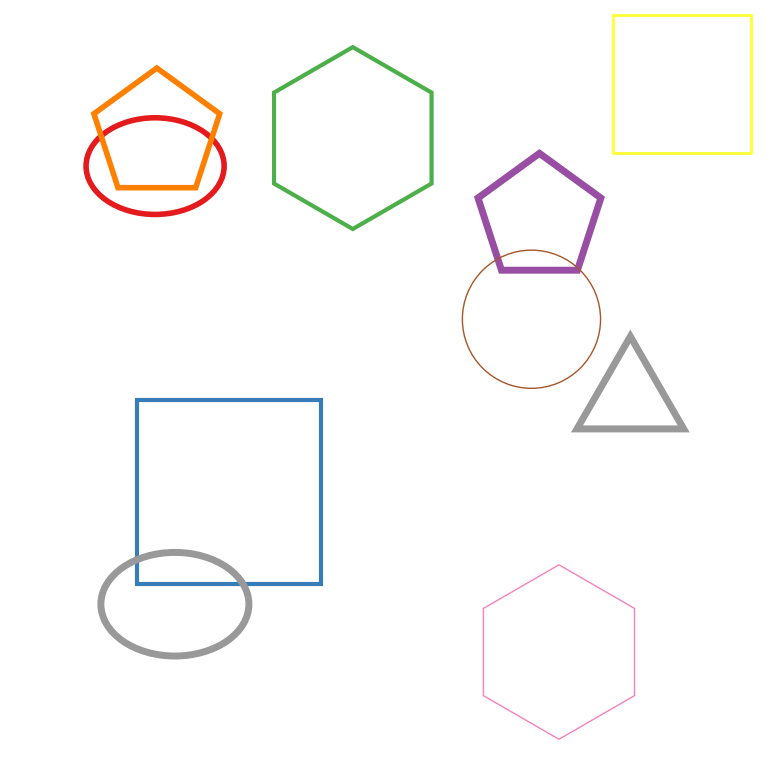[{"shape": "oval", "thickness": 2, "radius": 0.45, "center": [0.201, 0.784]}, {"shape": "square", "thickness": 1.5, "radius": 0.6, "center": [0.297, 0.361]}, {"shape": "hexagon", "thickness": 1.5, "radius": 0.59, "center": [0.458, 0.821]}, {"shape": "pentagon", "thickness": 2.5, "radius": 0.42, "center": [0.701, 0.717]}, {"shape": "pentagon", "thickness": 2, "radius": 0.43, "center": [0.204, 0.826]}, {"shape": "square", "thickness": 1, "radius": 0.45, "center": [0.886, 0.891]}, {"shape": "circle", "thickness": 0.5, "radius": 0.45, "center": [0.69, 0.585]}, {"shape": "hexagon", "thickness": 0.5, "radius": 0.57, "center": [0.726, 0.153]}, {"shape": "oval", "thickness": 2.5, "radius": 0.48, "center": [0.227, 0.215]}, {"shape": "triangle", "thickness": 2.5, "radius": 0.4, "center": [0.819, 0.483]}]